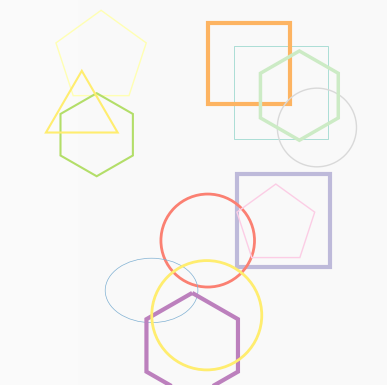[{"shape": "square", "thickness": 0.5, "radius": 0.6, "center": [0.725, 0.759]}, {"shape": "pentagon", "thickness": 1, "radius": 0.61, "center": [0.261, 0.851]}, {"shape": "square", "thickness": 3, "radius": 0.6, "center": [0.731, 0.428]}, {"shape": "circle", "thickness": 2, "radius": 0.6, "center": [0.536, 0.375]}, {"shape": "oval", "thickness": 0.5, "radius": 0.6, "center": [0.391, 0.246]}, {"shape": "square", "thickness": 3, "radius": 0.53, "center": [0.643, 0.835]}, {"shape": "hexagon", "thickness": 1.5, "radius": 0.54, "center": [0.25, 0.65]}, {"shape": "pentagon", "thickness": 1, "radius": 0.53, "center": [0.712, 0.416]}, {"shape": "circle", "thickness": 1, "radius": 0.51, "center": [0.818, 0.669]}, {"shape": "hexagon", "thickness": 3, "radius": 0.68, "center": [0.496, 0.103]}, {"shape": "hexagon", "thickness": 2.5, "radius": 0.58, "center": [0.773, 0.752]}, {"shape": "circle", "thickness": 2, "radius": 0.71, "center": [0.534, 0.181]}, {"shape": "triangle", "thickness": 1.5, "radius": 0.53, "center": [0.211, 0.709]}]